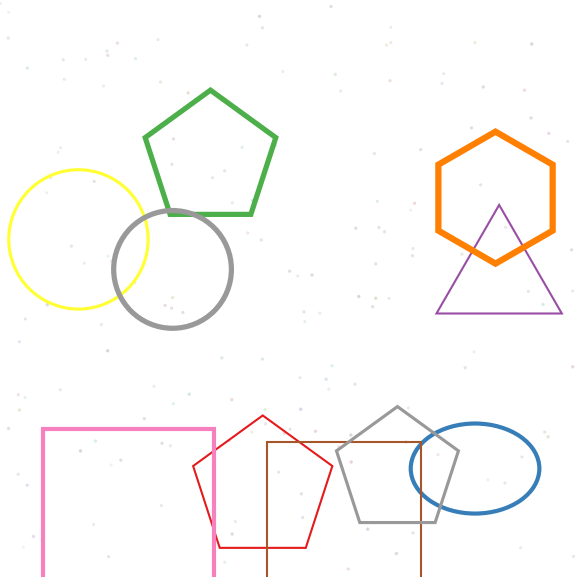[{"shape": "pentagon", "thickness": 1, "radius": 0.63, "center": [0.455, 0.153]}, {"shape": "oval", "thickness": 2, "radius": 0.56, "center": [0.823, 0.188]}, {"shape": "pentagon", "thickness": 2.5, "radius": 0.59, "center": [0.364, 0.724]}, {"shape": "triangle", "thickness": 1, "radius": 0.63, "center": [0.864, 0.519]}, {"shape": "hexagon", "thickness": 3, "radius": 0.57, "center": [0.858, 0.657]}, {"shape": "circle", "thickness": 1.5, "radius": 0.6, "center": [0.136, 0.585]}, {"shape": "square", "thickness": 1, "radius": 0.67, "center": [0.596, 0.101]}, {"shape": "square", "thickness": 2, "radius": 0.74, "center": [0.222, 0.109]}, {"shape": "pentagon", "thickness": 1.5, "radius": 0.56, "center": [0.688, 0.184]}, {"shape": "circle", "thickness": 2.5, "radius": 0.51, "center": [0.299, 0.533]}]